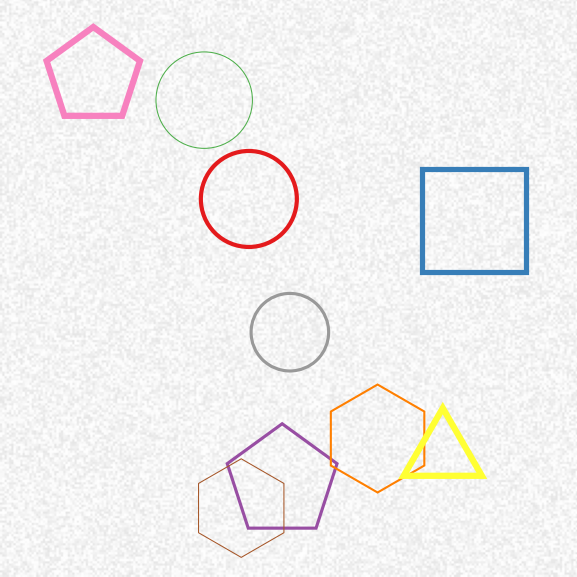[{"shape": "circle", "thickness": 2, "radius": 0.42, "center": [0.431, 0.655]}, {"shape": "square", "thickness": 2.5, "radius": 0.45, "center": [0.821, 0.617]}, {"shape": "circle", "thickness": 0.5, "radius": 0.42, "center": [0.354, 0.826]}, {"shape": "pentagon", "thickness": 1.5, "radius": 0.5, "center": [0.489, 0.165]}, {"shape": "hexagon", "thickness": 1, "radius": 0.47, "center": [0.654, 0.24]}, {"shape": "triangle", "thickness": 3, "radius": 0.39, "center": [0.767, 0.214]}, {"shape": "hexagon", "thickness": 0.5, "radius": 0.43, "center": [0.418, 0.119]}, {"shape": "pentagon", "thickness": 3, "radius": 0.43, "center": [0.162, 0.867]}, {"shape": "circle", "thickness": 1.5, "radius": 0.34, "center": [0.502, 0.424]}]